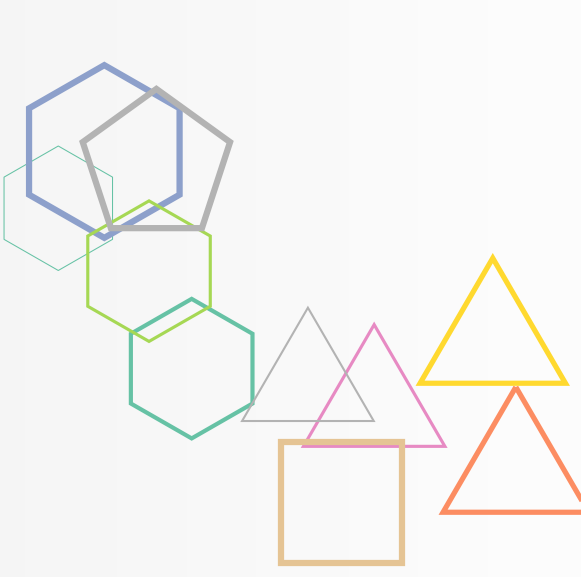[{"shape": "hexagon", "thickness": 2, "radius": 0.6, "center": [0.33, 0.361]}, {"shape": "hexagon", "thickness": 0.5, "radius": 0.54, "center": [0.1, 0.639]}, {"shape": "triangle", "thickness": 2.5, "radius": 0.72, "center": [0.887, 0.184]}, {"shape": "hexagon", "thickness": 3, "radius": 0.75, "center": [0.179, 0.737]}, {"shape": "triangle", "thickness": 1.5, "radius": 0.7, "center": [0.644, 0.296]}, {"shape": "hexagon", "thickness": 1.5, "radius": 0.61, "center": [0.256, 0.53]}, {"shape": "triangle", "thickness": 2.5, "radius": 0.72, "center": [0.848, 0.408]}, {"shape": "square", "thickness": 3, "radius": 0.52, "center": [0.587, 0.129]}, {"shape": "pentagon", "thickness": 3, "radius": 0.67, "center": [0.269, 0.712]}, {"shape": "triangle", "thickness": 1, "radius": 0.65, "center": [0.53, 0.336]}]